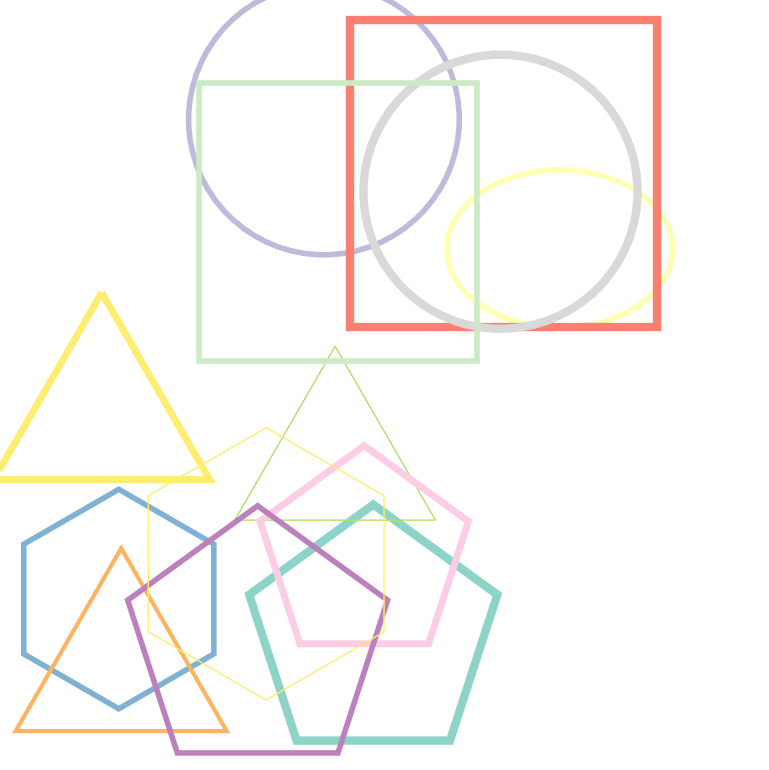[{"shape": "pentagon", "thickness": 3, "radius": 0.85, "center": [0.485, 0.175]}, {"shape": "oval", "thickness": 2, "radius": 0.73, "center": [0.727, 0.677]}, {"shape": "circle", "thickness": 2, "radius": 0.88, "center": [0.421, 0.845]}, {"shape": "square", "thickness": 3, "radius": 1.0, "center": [0.654, 0.775]}, {"shape": "hexagon", "thickness": 2, "radius": 0.71, "center": [0.154, 0.222]}, {"shape": "triangle", "thickness": 1.5, "radius": 0.79, "center": [0.157, 0.13]}, {"shape": "triangle", "thickness": 0.5, "radius": 0.75, "center": [0.435, 0.4]}, {"shape": "pentagon", "thickness": 2.5, "radius": 0.71, "center": [0.473, 0.279]}, {"shape": "circle", "thickness": 3, "radius": 0.89, "center": [0.65, 0.751]}, {"shape": "pentagon", "thickness": 2, "radius": 0.89, "center": [0.335, 0.166]}, {"shape": "square", "thickness": 2, "radius": 0.9, "center": [0.439, 0.711]}, {"shape": "triangle", "thickness": 2.5, "radius": 0.81, "center": [0.132, 0.458]}, {"shape": "hexagon", "thickness": 0.5, "radius": 0.88, "center": [0.346, 0.268]}]